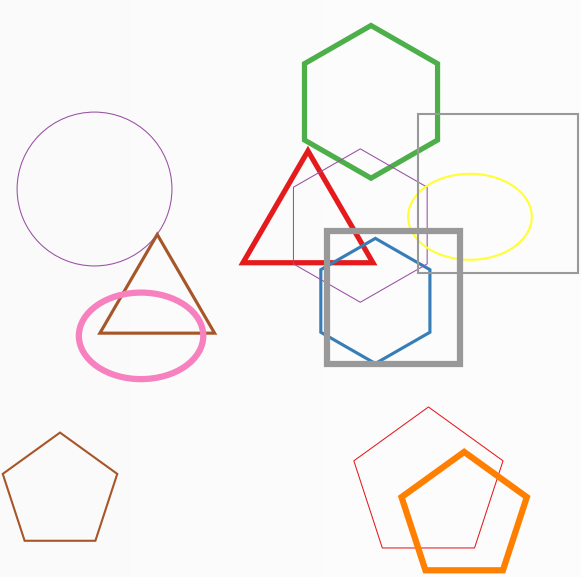[{"shape": "pentagon", "thickness": 0.5, "radius": 0.67, "center": [0.737, 0.159]}, {"shape": "triangle", "thickness": 2.5, "radius": 0.65, "center": [0.53, 0.609]}, {"shape": "hexagon", "thickness": 1.5, "radius": 0.54, "center": [0.646, 0.478]}, {"shape": "hexagon", "thickness": 2.5, "radius": 0.66, "center": [0.638, 0.823]}, {"shape": "hexagon", "thickness": 0.5, "radius": 0.66, "center": [0.62, 0.609]}, {"shape": "circle", "thickness": 0.5, "radius": 0.67, "center": [0.163, 0.672]}, {"shape": "pentagon", "thickness": 3, "radius": 0.57, "center": [0.799, 0.103]}, {"shape": "oval", "thickness": 1, "radius": 0.53, "center": [0.809, 0.624]}, {"shape": "triangle", "thickness": 1.5, "radius": 0.57, "center": [0.271, 0.479]}, {"shape": "pentagon", "thickness": 1, "radius": 0.52, "center": [0.103, 0.147]}, {"shape": "oval", "thickness": 3, "radius": 0.54, "center": [0.243, 0.418]}, {"shape": "square", "thickness": 3, "radius": 0.57, "center": [0.678, 0.484]}, {"shape": "square", "thickness": 1, "radius": 0.69, "center": [0.857, 0.664]}]